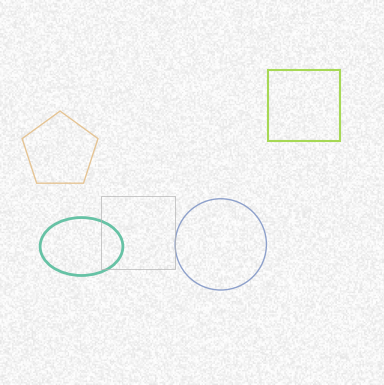[{"shape": "oval", "thickness": 2, "radius": 0.54, "center": [0.212, 0.36]}, {"shape": "circle", "thickness": 1, "radius": 0.59, "center": [0.573, 0.365]}, {"shape": "square", "thickness": 1.5, "radius": 0.47, "center": [0.79, 0.726]}, {"shape": "pentagon", "thickness": 1, "radius": 0.52, "center": [0.156, 0.608]}, {"shape": "square", "thickness": 0.5, "radius": 0.48, "center": [0.358, 0.396]}]